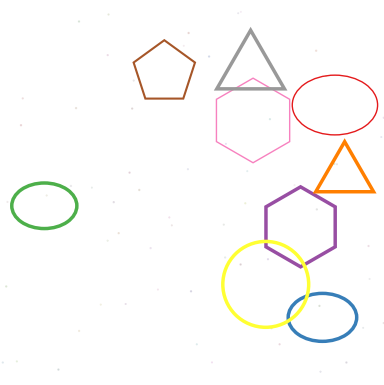[{"shape": "oval", "thickness": 1, "radius": 0.55, "center": [0.87, 0.727]}, {"shape": "oval", "thickness": 2.5, "radius": 0.44, "center": [0.838, 0.176]}, {"shape": "oval", "thickness": 2.5, "radius": 0.42, "center": [0.115, 0.466]}, {"shape": "hexagon", "thickness": 2.5, "radius": 0.52, "center": [0.781, 0.411]}, {"shape": "triangle", "thickness": 2.5, "radius": 0.43, "center": [0.895, 0.545]}, {"shape": "circle", "thickness": 2.5, "radius": 0.56, "center": [0.69, 0.261]}, {"shape": "pentagon", "thickness": 1.5, "radius": 0.42, "center": [0.427, 0.812]}, {"shape": "hexagon", "thickness": 1, "radius": 0.55, "center": [0.657, 0.687]}, {"shape": "triangle", "thickness": 2.5, "radius": 0.51, "center": [0.651, 0.82]}]